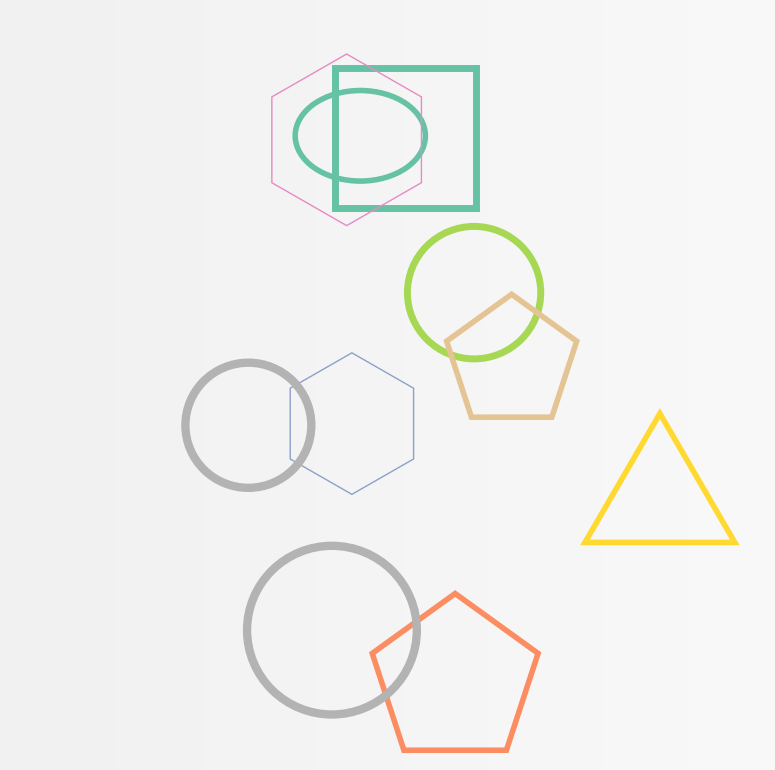[{"shape": "oval", "thickness": 2, "radius": 0.42, "center": [0.465, 0.824]}, {"shape": "square", "thickness": 2.5, "radius": 0.45, "center": [0.523, 0.82]}, {"shape": "pentagon", "thickness": 2, "radius": 0.56, "center": [0.587, 0.117]}, {"shape": "hexagon", "thickness": 0.5, "radius": 0.46, "center": [0.454, 0.45]}, {"shape": "hexagon", "thickness": 0.5, "radius": 0.56, "center": [0.447, 0.818]}, {"shape": "circle", "thickness": 2.5, "radius": 0.43, "center": [0.612, 0.62]}, {"shape": "triangle", "thickness": 2, "radius": 0.56, "center": [0.851, 0.351]}, {"shape": "pentagon", "thickness": 2, "radius": 0.44, "center": [0.66, 0.53]}, {"shape": "circle", "thickness": 3, "radius": 0.41, "center": [0.32, 0.448]}, {"shape": "circle", "thickness": 3, "radius": 0.55, "center": [0.428, 0.182]}]